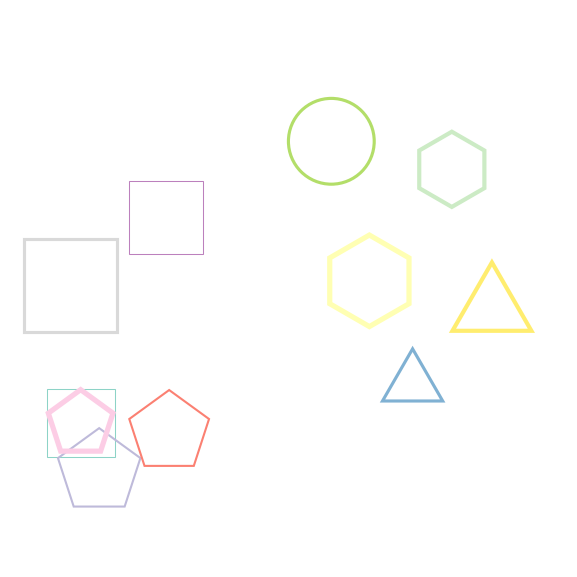[{"shape": "square", "thickness": 0.5, "radius": 0.29, "center": [0.141, 0.266]}, {"shape": "hexagon", "thickness": 2.5, "radius": 0.4, "center": [0.64, 0.513]}, {"shape": "pentagon", "thickness": 1, "radius": 0.38, "center": [0.172, 0.183]}, {"shape": "pentagon", "thickness": 1, "radius": 0.36, "center": [0.293, 0.251]}, {"shape": "triangle", "thickness": 1.5, "radius": 0.3, "center": [0.714, 0.335]}, {"shape": "circle", "thickness": 1.5, "radius": 0.37, "center": [0.574, 0.754]}, {"shape": "pentagon", "thickness": 2.5, "radius": 0.29, "center": [0.14, 0.266]}, {"shape": "square", "thickness": 1.5, "radius": 0.4, "center": [0.122, 0.505]}, {"shape": "square", "thickness": 0.5, "radius": 0.32, "center": [0.287, 0.622]}, {"shape": "hexagon", "thickness": 2, "radius": 0.33, "center": [0.782, 0.706]}, {"shape": "triangle", "thickness": 2, "radius": 0.39, "center": [0.852, 0.466]}]